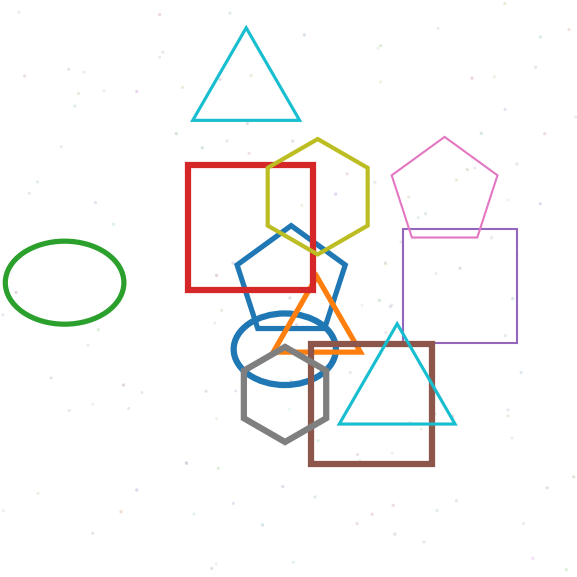[{"shape": "pentagon", "thickness": 2.5, "radius": 0.49, "center": [0.504, 0.51]}, {"shape": "oval", "thickness": 3, "radius": 0.44, "center": [0.493, 0.394]}, {"shape": "triangle", "thickness": 2.5, "radius": 0.44, "center": [0.549, 0.433]}, {"shape": "oval", "thickness": 2.5, "radius": 0.51, "center": [0.112, 0.51]}, {"shape": "square", "thickness": 3, "radius": 0.54, "center": [0.433, 0.605]}, {"shape": "square", "thickness": 1, "radius": 0.49, "center": [0.797, 0.503]}, {"shape": "square", "thickness": 3, "radius": 0.52, "center": [0.643, 0.299]}, {"shape": "pentagon", "thickness": 1, "radius": 0.48, "center": [0.77, 0.666]}, {"shape": "hexagon", "thickness": 3, "radius": 0.41, "center": [0.494, 0.316]}, {"shape": "hexagon", "thickness": 2, "radius": 0.5, "center": [0.55, 0.658]}, {"shape": "triangle", "thickness": 1.5, "radius": 0.53, "center": [0.426, 0.844]}, {"shape": "triangle", "thickness": 1.5, "radius": 0.58, "center": [0.688, 0.323]}]